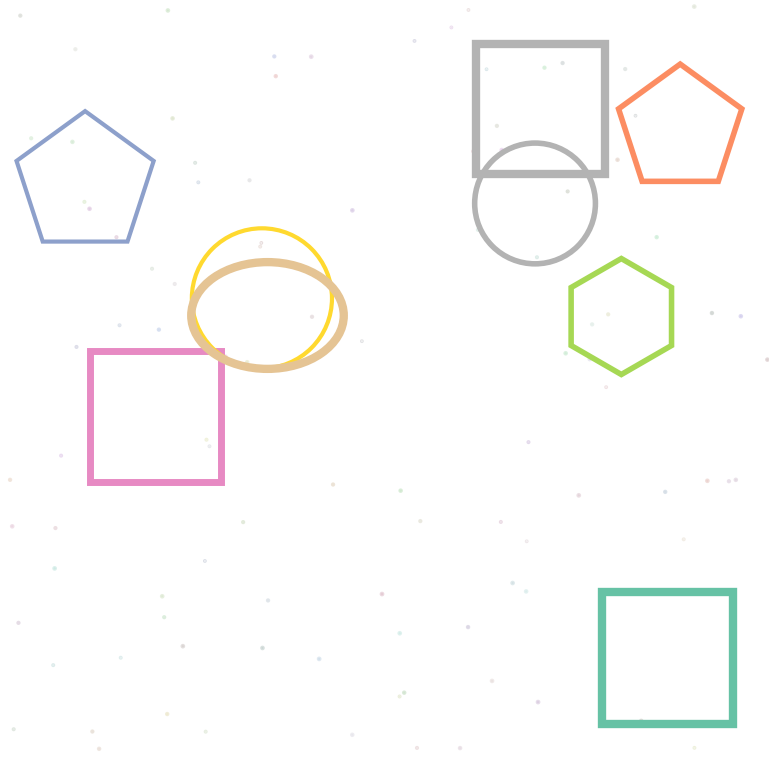[{"shape": "square", "thickness": 3, "radius": 0.43, "center": [0.867, 0.145]}, {"shape": "pentagon", "thickness": 2, "radius": 0.42, "center": [0.883, 0.833]}, {"shape": "pentagon", "thickness": 1.5, "radius": 0.47, "center": [0.111, 0.762]}, {"shape": "square", "thickness": 2.5, "radius": 0.42, "center": [0.202, 0.459]}, {"shape": "hexagon", "thickness": 2, "radius": 0.38, "center": [0.807, 0.589]}, {"shape": "circle", "thickness": 1.5, "radius": 0.46, "center": [0.34, 0.613]}, {"shape": "oval", "thickness": 3, "radius": 0.5, "center": [0.347, 0.59]}, {"shape": "square", "thickness": 3, "radius": 0.42, "center": [0.702, 0.859]}, {"shape": "circle", "thickness": 2, "radius": 0.39, "center": [0.695, 0.736]}]